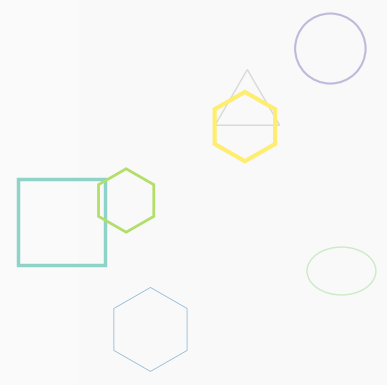[{"shape": "square", "thickness": 2.5, "radius": 0.56, "center": [0.159, 0.424]}, {"shape": "circle", "thickness": 1.5, "radius": 0.45, "center": [0.853, 0.874]}, {"shape": "hexagon", "thickness": 0.5, "radius": 0.55, "center": [0.388, 0.144]}, {"shape": "hexagon", "thickness": 2, "radius": 0.41, "center": [0.326, 0.479]}, {"shape": "triangle", "thickness": 1, "radius": 0.48, "center": [0.638, 0.723]}, {"shape": "oval", "thickness": 1, "radius": 0.44, "center": [0.881, 0.296]}, {"shape": "hexagon", "thickness": 3, "radius": 0.45, "center": [0.632, 0.671]}]